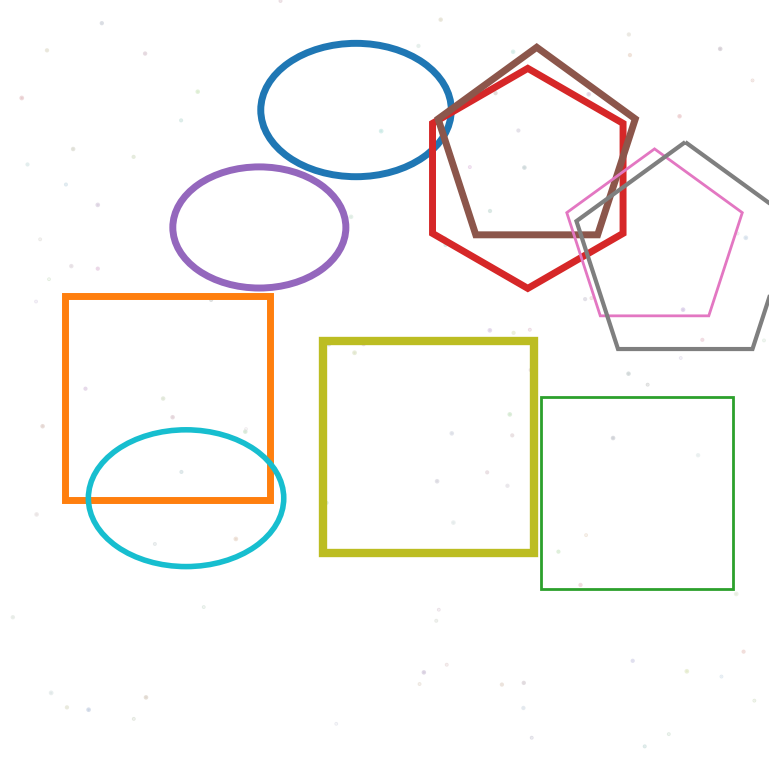[{"shape": "oval", "thickness": 2.5, "radius": 0.62, "center": [0.462, 0.857]}, {"shape": "square", "thickness": 2.5, "radius": 0.66, "center": [0.218, 0.483]}, {"shape": "square", "thickness": 1, "radius": 0.62, "center": [0.827, 0.359]}, {"shape": "hexagon", "thickness": 2.5, "radius": 0.71, "center": [0.685, 0.768]}, {"shape": "oval", "thickness": 2.5, "radius": 0.56, "center": [0.337, 0.705]}, {"shape": "pentagon", "thickness": 2.5, "radius": 0.67, "center": [0.697, 0.804]}, {"shape": "pentagon", "thickness": 1, "radius": 0.6, "center": [0.85, 0.687]}, {"shape": "pentagon", "thickness": 1.5, "radius": 0.74, "center": [0.89, 0.667]}, {"shape": "square", "thickness": 3, "radius": 0.69, "center": [0.556, 0.42]}, {"shape": "oval", "thickness": 2, "radius": 0.63, "center": [0.242, 0.353]}]